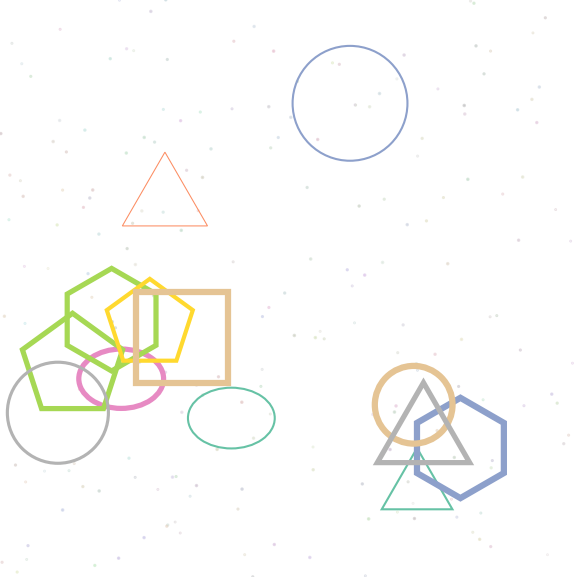[{"shape": "oval", "thickness": 1, "radius": 0.38, "center": [0.401, 0.275]}, {"shape": "triangle", "thickness": 1, "radius": 0.35, "center": [0.722, 0.153]}, {"shape": "triangle", "thickness": 0.5, "radius": 0.43, "center": [0.286, 0.651]}, {"shape": "hexagon", "thickness": 3, "radius": 0.43, "center": [0.797, 0.223]}, {"shape": "circle", "thickness": 1, "radius": 0.5, "center": [0.606, 0.82]}, {"shape": "oval", "thickness": 2.5, "radius": 0.37, "center": [0.21, 0.343]}, {"shape": "hexagon", "thickness": 2.5, "radius": 0.44, "center": [0.193, 0.446]}, {"shape": "pentagon", "thickness": 2.5, "radius": 0.46, "center": [0.126, 0.365]}, {"shape": "pentagon", "thickness": 2, "radius": 0.39, "center": [0.259, 0.438]}, {"shape": "square", "thickness": 3, "radius": 0.4, "center": [0.315, 0.415]}, {"shape": "circle", "thickness": 3, "radius": 0.34, "center": [0.716, 0.298]}, {"shape": "circle", "thickness": 1.5, "radius": 0.44, "center": [0.1, 0.284]}, {"shape": "triangle", "thickness": 2.5, "radius": 0.46, "center": [0.733, 0.244]}]